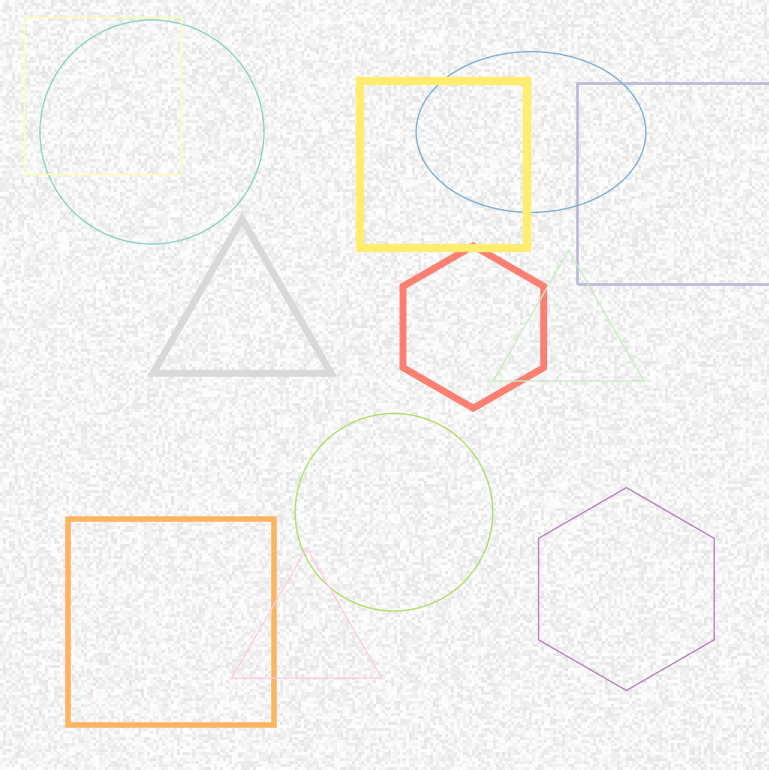[{"shape": "circle", "thickness": 0.5, "radius": 0.73, "center": [0.197, 0.829]}, {"shape": "square", "thickness": 0.5, "radius": 0.51, "center": [0.133, 0.876]}, {"shape": "square", "thickness": 1, "radius": 0.65, "center": [0.879, 0.762]}, {"shape": "hexagon", "thickness": 2.5, "radius": 0.53, "center": [0.615, 0.575]}, {"shape": "oval", "thickness": 0.5, "radius": 0.75, "center": [0.69, 0.829]}, {"shape": "square", "thickness": 2, "radius": 0.67, "center": [0.222, 0.192]}, {"shape": "circle", "thickness": 0.5, "radius": 0.64, "center": [0.512, 0.335]}, {"shape": "triangle", "thickness": 0.5, "radius": 0.56, "center": [0.398, 0.176]}, {"shape": "triangle", "thickness": 2.5, "radius": 0.67, "center": [0.314, 0.582]}, {"shape": "hexagon", "thickness": 0.5, "radius": 0.66, "center": [0.813, 0.235]}, {"shape": "triangle", "thickness": 0.5, "radius": 0.57, "center": [0.738, 0.562]}, {"shape": "square", "thickness": 3, "radius": 0.54, "center": [0.576, 0.786]}]